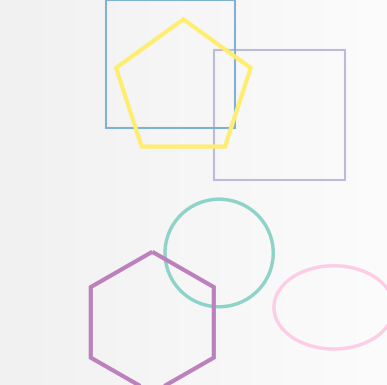[{"shape": "circle", "thickness": 2.5, "radius": 0.7, "center": [0.565, 0.343]}, {"shape": "square", "thickness": 1.5, "radius": 0.85, "center": [0.722, 0.701]}, {"shape": "square", "thickness": 1.5, "radius": 0.83, "center": [0.44, 0.833]}, {"shape": "oval", "thickness": 2.5, "radius": 0.77, "center": [0.861, 0.202]}, {"shape": "hexagon", "thickness": 3, "radius": 0.92, "center": [0.393, 0.163]}, {"shape": "pentagon", "thickness": 3, "radius": 0.91, "center": [0.473, 0.767]}]